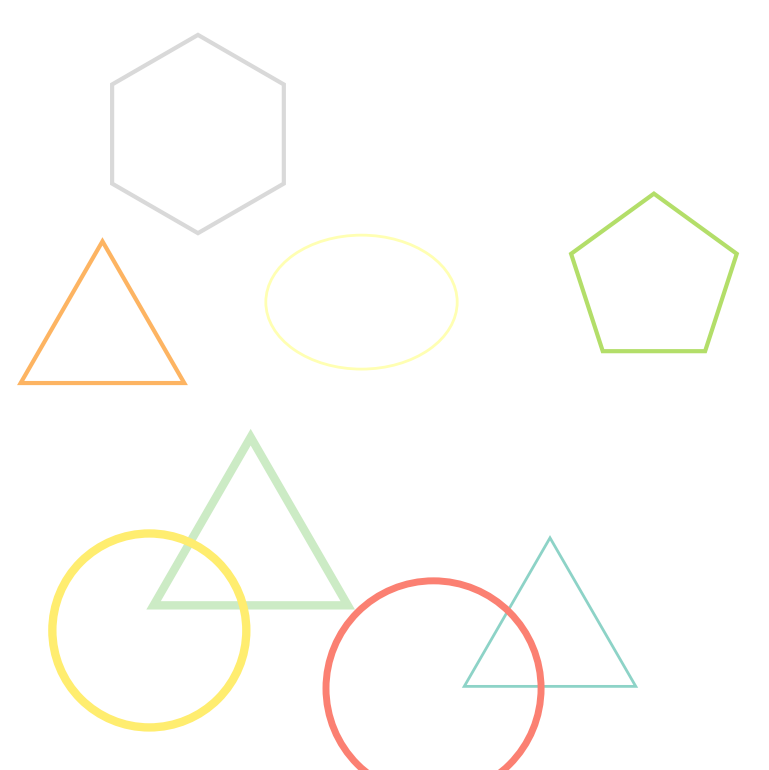[{"shape": "triangle", "thickness": 1, "radius": 0.64, "center": [0.714, 0.173]}, {"shape": "oval", "thickness": 1, "radius": 0.62, "center": [0.469, 0.608]}, {"shape": "circle", "thickness": 2.5, "radius": 0.7, "center": [0.563, 0.106]}, {"shape": "triangle", "thickness": 1.5, "radius": 0.61, "center": [0.133, 0.564]}, {"shape": "pentagon", "thickness": 1.5, "radius": 0.57, "center": [0.849, 0.635]}, {"shape": "hexagon", "thickness": 1.5, "radius": 0.64, "center": [0.257, 0.826]}, {"shape": "triangle", "thickness": 3, "radius": 0.73, "center": [0.326, 0.287]}, {"shape": "circle", "thickness": 3, "radius": 0.63, "center": [0.194, 0.181]}]